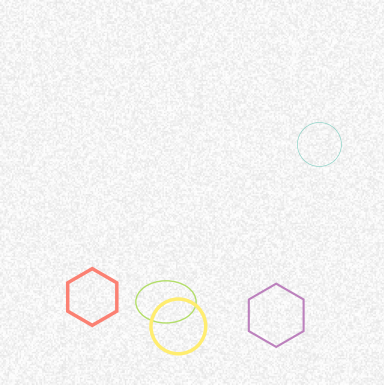[{"shape": "circle", "thickness": 0.5, "radius": 0.29, "center": [0.83, 0.625]}, {"shape": "hexagon", "thickness": 2.5, "radius": 0.37, "center": [0.24, 0.229]}, {"shape": "oval", "thickness": 1, "radius": 0.39, "center": [0.431, 0.216]}, {"shape": "hexagon", "thickness": 1.5, "radius": 0.41, "center": [0.717, 0.181]}, {"shape": "circle", "thickness": 2.5, "radius": 0.36, "center": [0.463, 0.152]}]